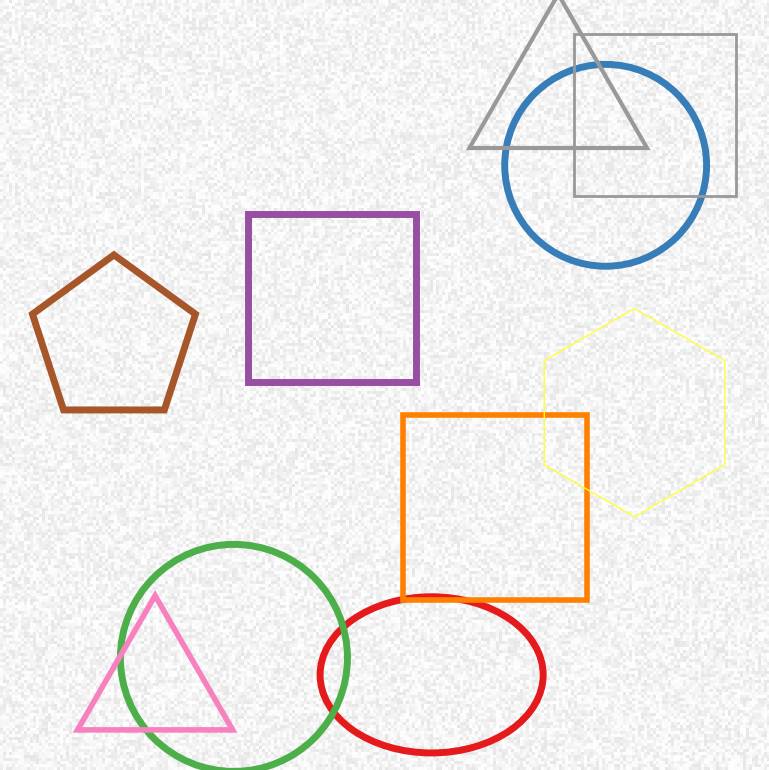[{"shape": "oval", "thickness": 2.5, "radius": 0.72, "center": [0.561, 0.124]}, {"shape": "circle", "thickness": 2.5, "radius": 0.66, "center": [0.787, 0.785]}, {"shape": "circle", "thickness": 2.5, "radius": 0.74, "center": [0.304, 0.146]}, {"shape": "square", "thickness": 2.5, "radius": 0.55, "center": [0.431, 0.613]}, {"shape": "square", "thickness": 2, "radius": 0.6, "center": [0.643, 0.341]}, {"shape": "hexagon", "thickness": 0.5, "radius": 0.68, "center": [0.824, 0.464]}, {"shape": "pentagon", "thickness": 2.5, "radius": 0.56, "center": [0.148, 0.558]}, {"shape": "triangle", "thickness": 2, "radius": 0.58, "center": [0.201, 0.11]}, {"shape": "triangle", "thickness": 1.5, "radius": 0.67, "center": [0.725, 0.874]}, {"shape": "square", "thickness": 1, "radius": 0.53, "center": [0.851, 0.851]}]